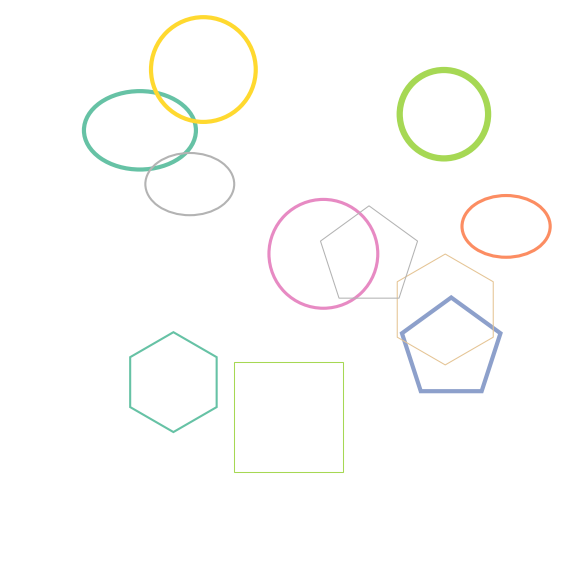[{"shape": "oval", "thickness": 2, "radius": 0.48, "center": [0.242, 0.773]}, {"shape": "hexagon", "thickness": 1, "radius": 0.43, "center": [0.3, 0.337]}, {"shape": "oval", "thickness": 1.5, "radius": 0.38, "center": [0.876, 0.607]}, {"shape": "pentagon", "thickness": 2, "radius": 0.45, "center": [0.781, 0.394]}, {"shape": "circle", "thickness": 1.5, "radius": 0.47, "center": [0.56, 0.56]}, {"shape": "square", "thickness": 0.5, "radius": 0.47, "center": [0.5, 0.277]}, {"shape": "circle", "thickness": 3, "radius": 0.38, "center": [0.769, 0.801]}, {"shape": "circle", "thickness": 2, "radius": 0.45, "center": [0.352, 0.879]}, {"shape": "hexagon", "thickness": 0.5, "radius": 0.48, "center": [0.771, 0.463]}, {"shape": "pentagon", "thickness": 0.5, "radius": 0.44, "center": [0.639, 0.554]}, {"shape": "oval", "thickness": 1, "radius": 0.38, "center": [0.329, 0.68]}]